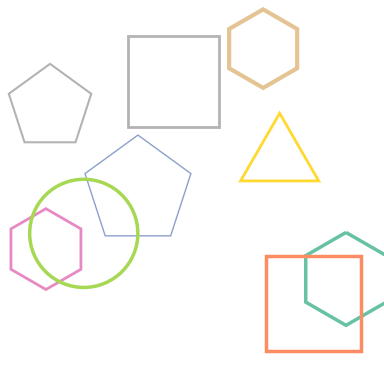[{"shape": "hexagon", "thickness": 2.5, "radius": 0.6, "center": [0.899, 0.276]}, {"shape": "square", "thickness": 2.5, "radius": 0.62, "center": [0.814, 0.212]}, {"shape": "pentagon", "thickness": 1, "radius": 0.72, "center": [0.358, 0.504]}, {"shape": "hexagon", "thickness": 2, "radius": 0.52, "center": [0.119, 0.353]}, {"shape": "circle", "thickness": 2.5, "radius": 0.7, "center": [0.218, 0.394]}, {"shape": "triangle", "thickness": 2, "radius": 0.59, "center": [0.726, 0.589]}, {"shape": "hexagon", "thickness": 3, "radius": 0.51, "center": [0.684, 0.874]}, {"shape": "pentagon", "thickness": 1.5, "radius": 0.56, "center": [0.13, 0.722]}, {"shape": "square", "thickness": 2, "radius": 0.59, "center": [0.452, 0.788]}]